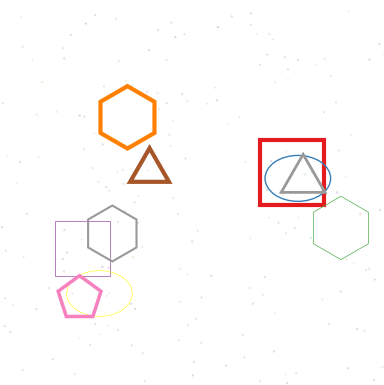[{"shape": "square", "thickness": 3, "radius": 0.42, "center": [0.758, 0.552]}, {"shape": "oval", "thickness": 1, "radius": 0.43, "center": [0.774, 0.537]}, {"shape": "hexagon", "thickness": 0.5, "radius": 0.41, "center": [0.886, 0.408]}, {"shape": "square", "thickness": 0.5, "radius": 0.36, "center": [0.214, 0.355]}, {"shape": "hexagon", "thickness": 3, "radius": 0.4, "center": [0.331, 0.695]}, {"shape": "oval", "thickness": 0.5, "radius": 0.43, "center": [0.258, 0.238]}, {"shape": "triangle", "thickness": 3, "radius": 0.29, "center": [0.388, 0.557]}, {"shape": "pentagon", "thickness": 2.5, "radius": 0.29, "center": [0.207, 0.225]}, {"shape": "triangle", "thickness": 2, "radius": 0.33, "center": [0.787, 0.533]}, {"shape": "hexagon", "thickness": 1.5, "radius": 0.36, "center": [0.292, 0.394]}]